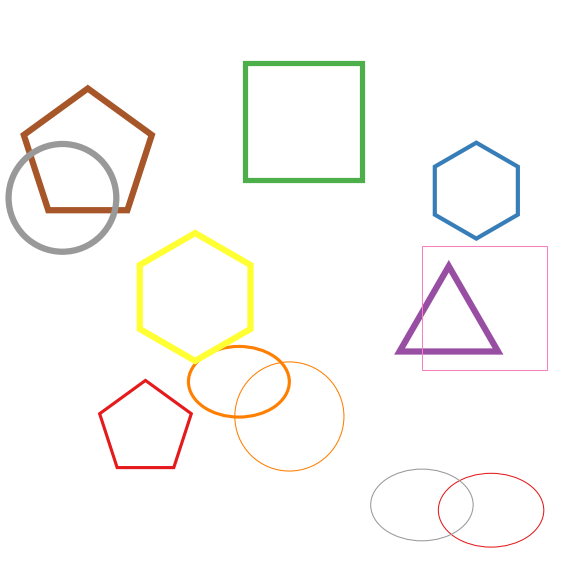[{"shape": "pentagon", "thickness": 1.5, "radius": 0.42, "center": [0.252, 0.257]}, {"shape": "oval", "thickness": 0.5, "radius": 0.46, "center": [0.85, 0.116]}, {"shape": "hexagon", "thickness": 2, "radius": 0.42, "center": [0.825, 0.669]}, {"shape": "square", "thickness": 2.5, "radius": 0.5, "center": [0.525, 0.789]}, {"shape": "triangle", "thickness": 3, "radius": 0.49, "center": [0.777, 0.44]}, {"shape": "oval", "thickness": 1.5, "radius": 0.44, "center": [0.414, 0.338]}, {"shape": "circle", "thickness": 0.5, "radius": 0.47, "center": [0.501, 0.278]}, {"shape": "hexagon", "thickness": 3, "radius": 0.55, "center": [0.338, 0.485]}, {"shape": "pentagon", "thickness": 3, "radius": 0.58, "center": [0.152, 0.729]}, {"shape": "square", "thickness": 0.5, "radius": 0.54, "center": [0.839, 0.466]}, {"shape": "oval", "thickness": 0.5, "radius": 0.44, "center": [0.731, 0.125]}, {"shape": "circle", "thickness": 3, "radius": 0.47, "center": [0.108, 0.657]}]